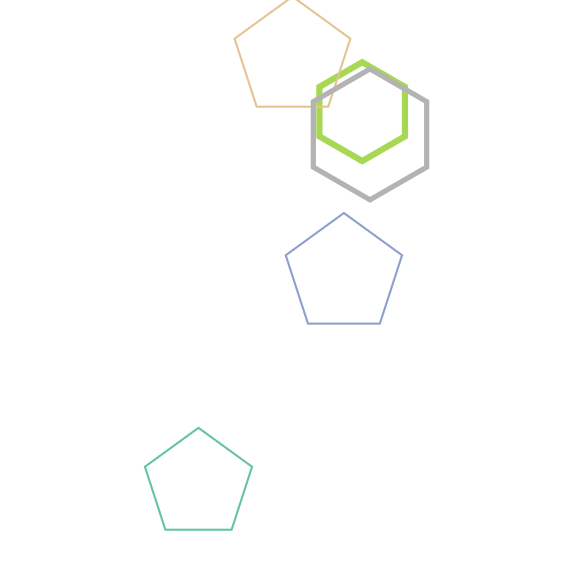[{"shape": "pentagon", "thickness": 1, "radius": 0.49, "center": [0.344, 0.161]}, {"shape": "pentagon", "thickness": 1, "radius": 0.53, "center": [0.595, 0.524]}, {"shape": "hexagon", "thickness": 3, "radius": 0.43, "center": [0.627, 0.806]}, {"shape": "pentagon", "thickness": 1, "radius": 0.53, "center": [0.506, 0.9]}, {"shape": "hexagon", "thickness": 2.5, "radius": 0.57, "center": [0.641, 0.766]}]